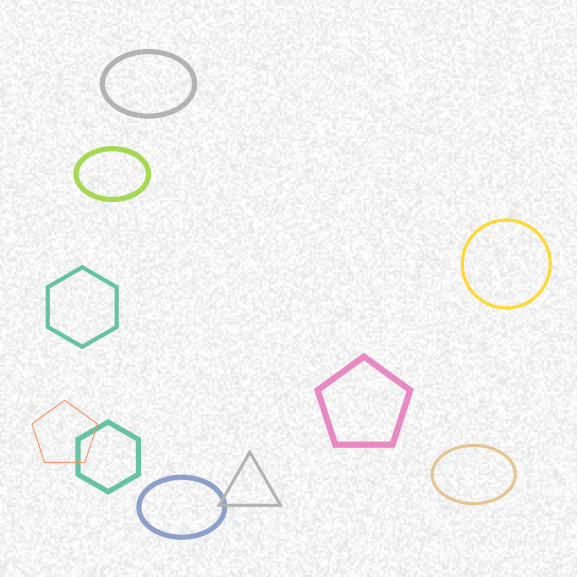[{"shape": "hexagon", "thickness": 2.5, "radius": 0.3, "center": [0.187, 0.208]}, {"shape": "hexagon", "thickness": 2, "radius": 0.34, "center": [0.142, 0.467]}, {"shape": "pentagon", "thickness": 0.5, "radius": 0.3, "center": [0.112, 0.247]}, {"shape": "oval", "thickness": 2.5, "radius": 0.37, "center": [0.315, 0.121]}, {"shape": "pentagon", "thickness": 3, "radius": 0.42, "center": [0.63, 0.297]}, {"shape": "oval", "thickness": 2.5, "radius": 0.31, "center": [0.195, 0.698]}, {"shape": "circle", "thickness": 1.5, "radius": 0.38, "center": [0.877, 0.542]}, {"shape": "oval", "thickness": 1.5, "radius": 0.36, "center": [0.82, 0.177]}, {"shape": "oval", "thickness": 2.5, "radius": 0.4, "center": [0.257, 0.854]}, {"shape": "triangle", "thickness": 1.5, "radius": 0.31, "center": [0.433, 0.155]}]